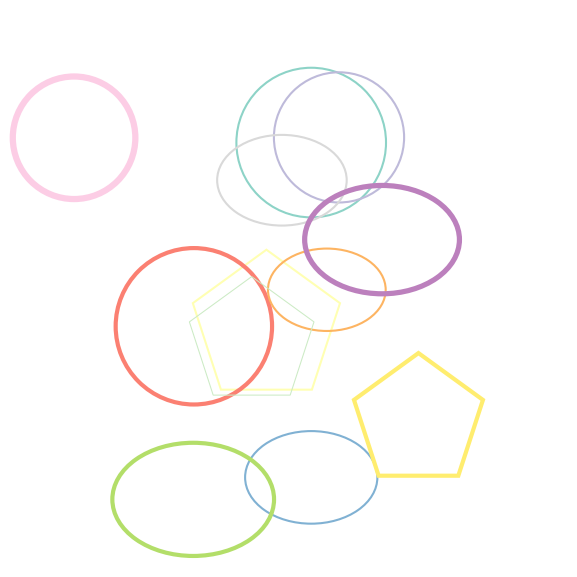[{"shape": "circle", "thickness": 1, "radius": 0.65, "center": [0.539, 0.752]}, {"shape": "pentagon", "thickness": 1, "radius": 0.67, "center": [0.461, 0.433]}, {"shape": "circle", "thickness": 1, "radius": 0.56, "center": [0.587, 0.761]}, {"shape": "circle", "thickness": 2, "radius": 0.68, "center": [0.336, 0.434]}, {"shape": "oval", "thickness": 1, "radius": 0.57, "center": [0.539, 0.172]}, {"shape": "oval", "thickness": 1, "radius": 0.51, "center": [0.566, 0.497]}, {"shape": "oval", "thickness": 2, "radius": 0.7, "center": [0.335, 0.134]}, {"shape": "circle", "thickness": 3, "radius": 0.53, "center": [0.128, 0.761]}, {"shape": "oval", "thickness": 1, "radius": 0.56, "center": [0.488, 0.687]}, {"shape": "oval", "thickness": 2.5, "radius": 0.67, "center": [0.662, 0.584]}, {"shape": "pentagon", "thickness": 0.5, "radius": 0.57, "center": [0.436, 0.407]}, {"shape": "pentagon", "thickness": 2, "radius": 0.59, "center": [0.725, 0.27]}]